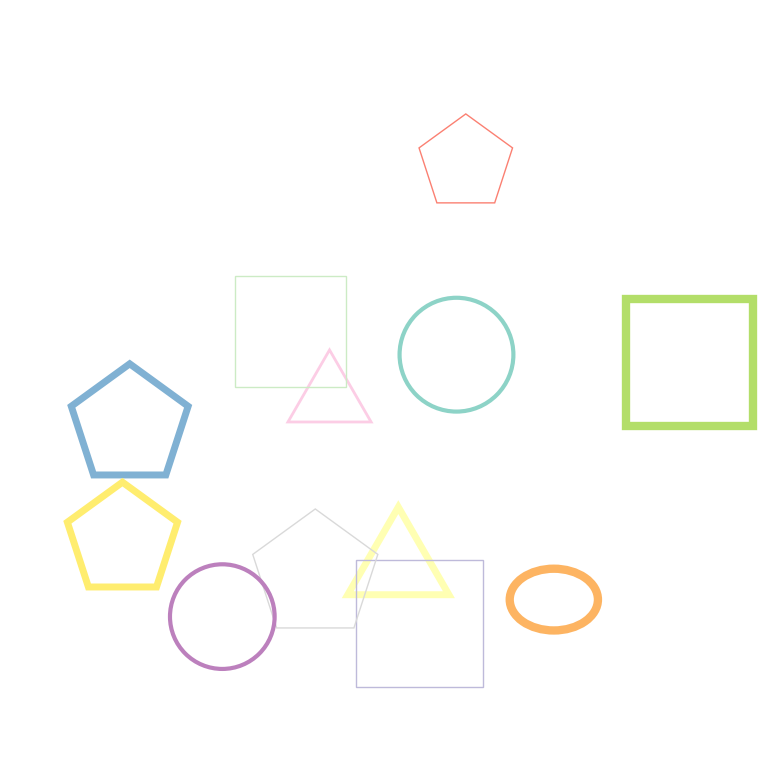[{"shape": "circle", "thickness": 1.5, "radius": 0.37, "center": [0.593, 0.539]}, {"shape": "triangle", "thickness": 2.5, "radius": 0.38, "center": [0.517, 0.266]}, {"shape": "square", "thickness": 0.5, "radius": 0.41, "center": [0.545, 0.19]}, {"shape": "pentagon", "thickness": 0.5, "radius": 0.32, "center": [0.605, 0.788]}, {"shape": "pentagon", "thickness": 2.5, "radius": 0.4, "center": [0.168, 0.448]}, {"shape": "oval", "thickness": 3, "radius": 0.29, "center": [0.719, 0.221]}, {"shape": "square", "thickness": 3, "radius": 0.41, "center": [0.895, 0.529]}, {"shape": "triangle", "thickness": 1, "radius": 0.31, "center": [0.428, 0.483]}, {"shape": "pentagon", "thickness": 0.5, "radius": 0.43, "center": [0.409, 0.254]}, {"shape": "circle", "thickness": 1.5, "radius": 0.34, "center": [0.289, 0.199]}, {"shape": "square", "thickness": 0.5, "radius": 0.36, "center": [0.377, 0.569]}, {"shape": "pentagon", "thickness": 2.5, "radius": 0.38, "center": [0.159, 0.299]}]